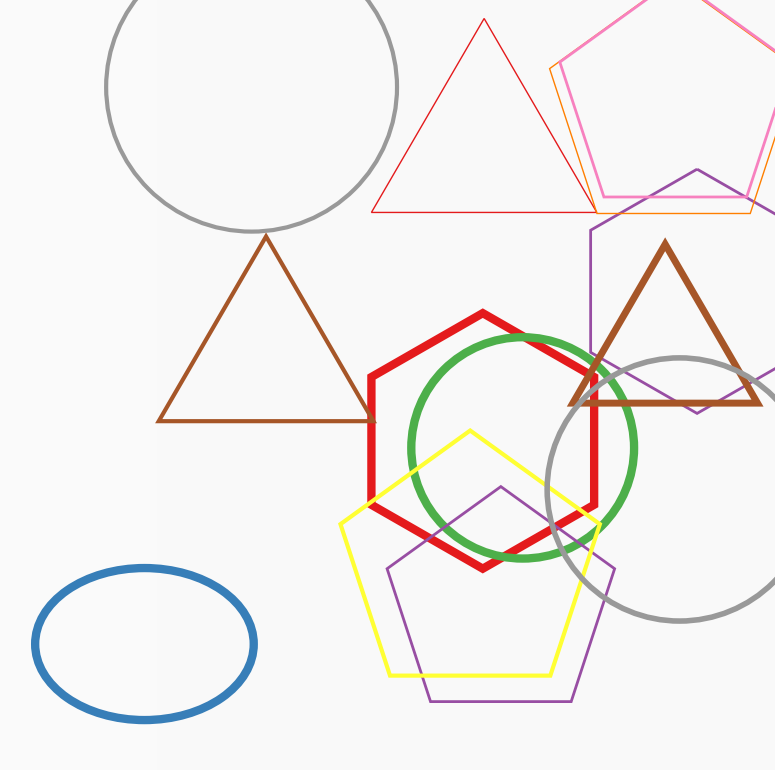[{"shape": "hexagon", "thickness": 3, "radius": 0.83, "center": [0.623, 0.427]}, {"shape": "triangle", "thickness": 0.5, "radius": 0.84, "center": [0.625, 0.808]}, {"shape": "oval", "thickness": 3, "radius": 0.71, "center": [0.186, 0.164]}, {"shape": "circle", "thickness": 3, "radius": 0.72, "center": [0.674, 0.418]}, {"shape": "hexagon", "thickness": 1, "radius": 0.79, "center": [0.899, 0.622]}, {"shape": "pentagon", "thickness": 1, "radius": 0.77, "center": [0.646, 0.214]}, {"shape": "pentagon", "thickness": 0.5, "radius": 0.84, "center": [0.869, 0.859]}, {"shape": "pentagon", "thickness": 1.5, "radius": 0.88, "center": [0.607, 0.265]}, {"shape": "triangle", "thickness": 1.5, "radius": 0.8, "center": [0.343, 0.533]}, {"shape": "triangle", "thickness": 2.5, "radius": 0.69, "center": [0.858, 0.545]}, {"shape": "pentagon", "thickness": 1, "radius": 0.78, "center": [0.871, 0.871]}, {"shape": "circle", "thickness": 1.5, "radius": 0.94, "center": [0.325, 0.887]}, {"shape": "circle", "thickness": 2, "radius": 0.85, "center": [0.877, 0.364]}]